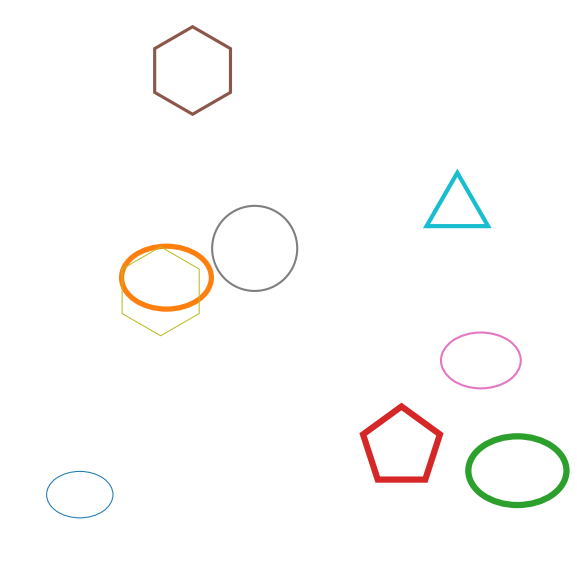[{"shape": "oval", "thickness": 0.5, "radius": 0.29, "center": [0.138, 0.143]}, {"shape": "oval", "thickness": 2.5, "radius": 0.39, "center": [0.288, 0.518]}, {"shape": "oval", "thickness": 3, "radius": 0.42, "center": [0.896, 0.184]}, {"shape": "pentagon", "thickness": 3, "radius": 0.35, "center": [0.695, 0.225]}, {"shape": "hexagon", "thickness": 1.5, "radius": 0.38, "center": [0.333, 0.877]}, {"shape": "oval", "thickness": 1, "radius": 0.35, "center": [0.833, 0.375]}, {"shape": "circle", "thickness": 1, "radius": 0.37, "center": [0.441, 0.569]}, {"shape": "hexagon", "thickness": 0.5, "radius": 0.39, "center": [0.278, 0.495]}, {"shape": "triangle", "thickness": 2, "radius": 0.31, "center": [0.792, 0.638]}]